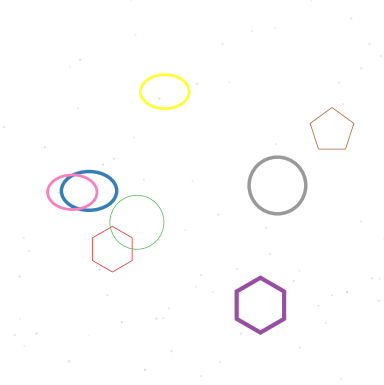[{"shape": "hexagon", "thickness": 0.5, "radius": 0.3, "center": [0.292, 0.353]}, {"shape": "oval", "thickness": 2.5, "radius": 0.36, "center": [0.231, 0.504]}, {"shape": "circle", "thickness": 0.5, "radius": 0.35, "center": [0.356, 0.423]}, {"shape": "hexagon", "thickness": 3, "radius": 0.36, "center": [0.676, 0.207]}, {"shape": "oval", "thickness": 2, "radius": 0.32, "center": [0.428, 0.762]}, {"shape": "pentagon", "thickness": 0.5, "radius": 0.3, "center": [0.862, 0.661]}, {"shape": "oval", "thickness": 2, "radius": 0.32, "center": [0.188, 0.501]}, {"shape": "circle", "thickness": 2.5, "radius": 0.37, "center": [0.721, 0.518]}]